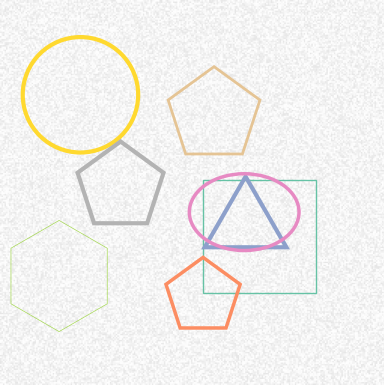[{"shape": "square", "thickness": 1, "radius": 0.74, "center": [0.674, 0.386]}, {"shape": "pentagon", "thickness": 2.5, "radius": 0.51, "center": [0.527, 0.23]}, {"shape": "triangle", "thickness": 3, "radius": 0.61, "center": [0.638, 0.419]}, {"shape": "oval", "thickness": 2.5, "radius": 0.71, "center": [0.634, 0.449]}, {"shape": "hexagon", "thickness": 0.5, "radius": 0.72, "center": [0.154, 0.283]}, {"shape": "circle", "thickness": 3, "radius": 0.75, "center": [0.209, 0.754]}, {"shape": "pentagon", "thickness": 2, "radius": 0.63, "center": [0.556, 0.701]}, {"shape": "pentagon", "thickness": 3, "radius": 0.59, "center": [0.313, 0.515]}]